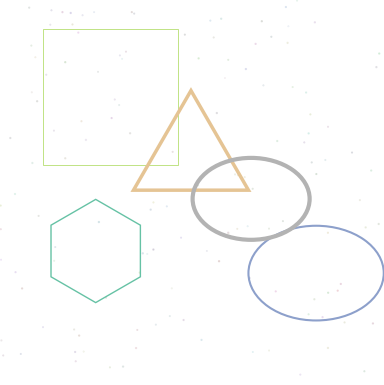[{"shape": "hexagon", "thickness": 1, "radius": 0.67, "center": [0.249, 0.348]}, {"shape": "oval", "thickness": 1.5, "radius": 0.88, "center": [0.821, 0.291]}, {"shape": "square", "thickness": 0.5, "radius": 0.88, "center": [0.287, 0.749]}, {"shape": "triangle", "thickness": 2.5, "radius": 0.86, "center": [0.496, 0.592]}, {"shape": "oval", "thickness": 3, "radius": 0.76, "center": [0.652, 0.484]}]